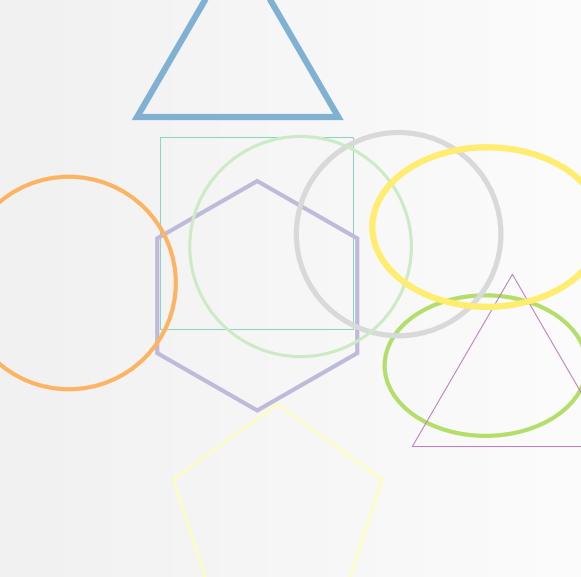[{"shape": "square", "thickness": 0.5, "radius": 0.83, "center": [0.441, 0.595]}, {"shape": "pentagon", "thickness": 1, "radius": 0.94, "center": [0.478, 0.11]}, {"shape": "hexagon", "thickness": 2, "radius": 0.99, "center": [0.443, 0.487]}, {"shape": "triangle", "thickness": 3, "radius": 1.0, "center": [0.409, 0.896]}, {"shape": "circle", "thickness": 2, "radius": 0.92, "center": [0.118, 0.509]}, {"shape": "oval", "thickness": 2, "radius": 0.87, "center": [0.836, 0.366]}, {"shape": "circle", "thickness": 2.5, "radius": 0.88, "center": [0.686, 0.594]}, {"shape": "triangle", "thickness": 0.5, "radius": 0.99, "center": [0.882, 0.325]}, {"shape": "circle", "thickness": 1.5, "radius": 0.95, "center": [0.517, 0.572]}, {"shape": "oval", "thickness": 3, "radius": 0.99, "center": [0.838, 0.606]}]